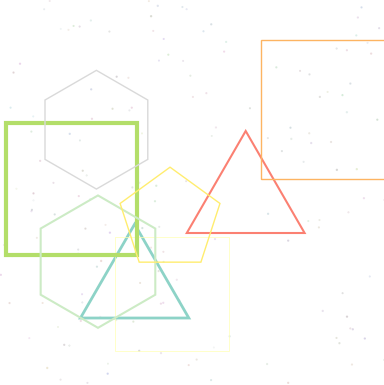[{"shape": "triangle", "thickness": 2, "radius": 0.81, "center": [0.35, 0.255]}, {"shape": "square", "thickness": 0.5, "radius": 0.74, "center": [0.448, 0.236]}, {"shape": "triangle", "thickness": 1.5, "radius": 0.88, "center": [0.638, 0.483]}, {"shape": "square", "thickness": 1, "radius": 0.9, "center": [0.857, 0.716]}, {"shape": "square", "thickness": 3, "radius": 0.85, "center": [0.186, 0.509]}, {"shape": "hexagon", "thickness": 1, "radius": 0.77, "center": [0.25, 0.663]}, {"shape": "hexagon", "thickness": 1.5, "radius": 0.86, "center": [0.254, 0.32]}, {"shape": "pentagon", "thickness": 1, "radius": 0.68, "center": [0.442, 0.429]}]